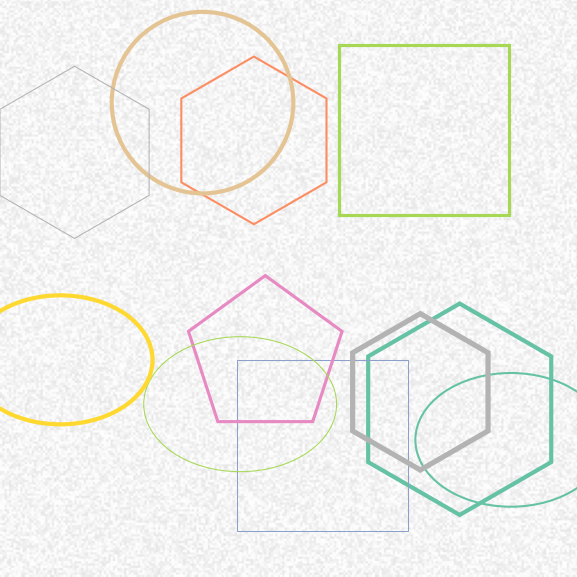[{"shape": "oval", "thickness": 1, "radius": 0.83, "center": [0.885, 0.237]}, {"shape": "hexagon", "thickness": 2, "radius": 0.92, "center": [0.796, 0.29]}, {"shape": "hexagon", "thickness": 1, "radius": 0.73, "center": [0.44, 0.756]}, {"shape": "square", "thickness": 0.5, "radius": 0.74, "center": [0.559, 0.228]}, {"shape": "pentagon", "thickness": 1.5, "radius": 0.7, "center": [0.459, 0.382]}, {"shape": "square", "thickness": 1.5, "radius": 0.74, "center": [0.734, 0.774]}, {"shape": "oval", "thickness": 0.5, "radius": 0.83, "center": [0.416, 0.299]}, {"shape": "oval", "thickness": 2, "radius": 0.8, "center": [0.105, 0.376]}, {"shape": "circle", "thickness": 2, "radius": 0.79, "center": [0.351, 0.821]}, {"shape": "hexagon", "thickness": 2.5, "radius": 0.68, "center": [0.728, 0.321]}, {"shape": "hexagon", "thickness": 0.5, "radius": 0.75, "center": [0.129, 0.735]}]